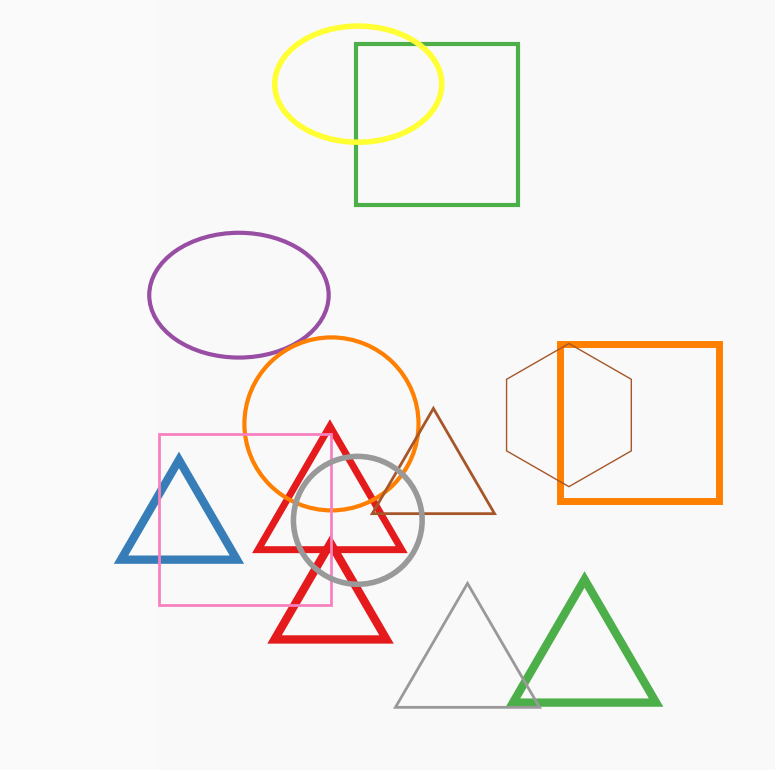[{"shape": "triangle", "thickness": 3, "radius": 0.42, "center": [0.426, 0.211]}, {"shape": "triangle", "thickness": 2.5, "radius": 0.53, "center": [0.426, 0.34]}, {"shape": "triangle", "thickness": 3, "radius": 0.43, "center": [0.231, 0.316]}, {"shape": "square", "thickness": 1.5, "radius": 0.52, "center": [0.564, 0.838]}, {"shape": "triangle", "thickness": 3, "radius": 0.53, "center": [0.754, 0.141]}, {"shape": "oval", "thickness": 1.5, "radius": 0.58, "center": [0.308, 0.617]}, {"shape": "circle", "thickness": 1.5, "radius": 0.56, "center": [0.428, 0.449]}, {"shape": "square", "thickness": 2.5, "radius": 0.51, "center": [0.825, 0.452]}, {"shape": "oval", "thickness": 2, "radius": 0.54, "center": [0.462, 0.891]}, {"shape": "hexagon", "thickness": 0.5, "radius": 0.46, "center": [0.734, 0.461]}, {"shape": "triangle", "thickness": 1, "radius": 0.46, "center": [0.559, 0.378]}, {"shape": "square", "thickness": 1, "radius": 0.55, "center": [0.316, 0.325]}, {"shape": "circle", "thickness": 2, "radius": 0.42, "center": [0.462, 0.324]}, {"shape": "triangle", "thickness": 1, "radius": 0.54, "center": [0.603, 0.135]}]